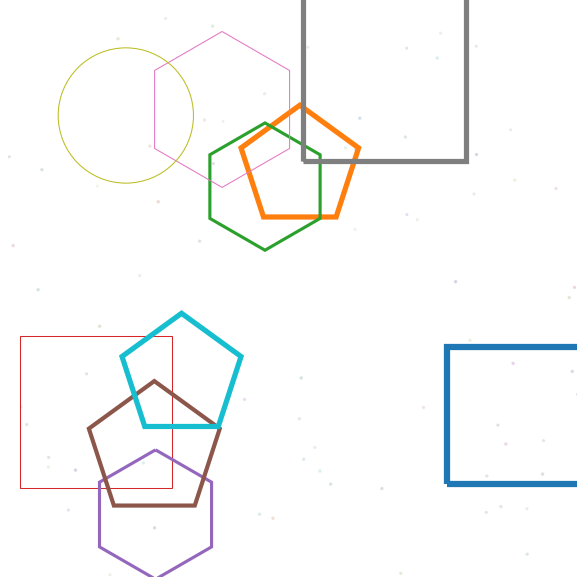[{"shape": "square", "thickness": 3, "radius": 0.59, "center": [0.893, 0.28]}, {"shape": "pentagon", "thickness": 2.5, "radius": 0.53, "center": [0.519, 0.71]}, {"shape": "hexagon", "thickness": 1.5, "radius": 0.55, "center": [0.459, 0.676]}, {"shape": "square", "thickness": 0.5, "radius": 0.66, "center": [0.167, 0.287]}, {"shape": "hexagon", "thickness": 1.5, "radius": 0.56, "center": [0.269, 0.108]}, {"shape": "pentagon", "thickness": 2, "radius": 0.6, "center": [0.267, 0.22]}, {"shape": "hexagon", "thickness": 0.5, "radius": 0.67, "center": [0.385, 0.81]}, {"shape": "square", "thickness": 2.5, "radius": 0.71, "center": [0.666, 0.862]}, {"shape": "circle", "thickness": 0.5, "radius": 0.59, "center": [0.218, 0.799]}, {"shape": "pentagon", "thickness": 2.5, "radius": 0.54, "center": [0.314, 0.348]}]